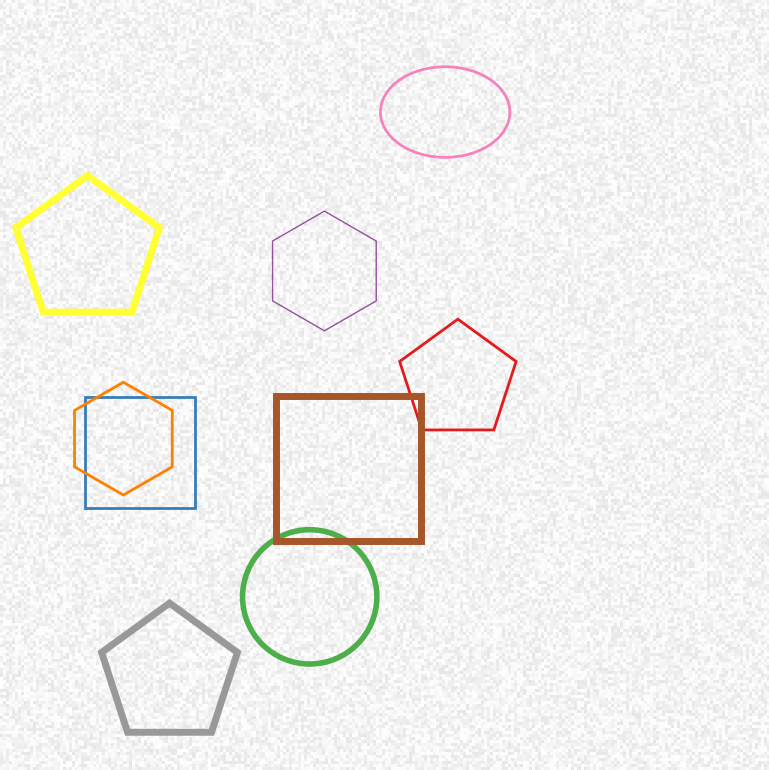[{"shape": "pentagon", "thickness": 1, "radius": 0.4, "center": [0.595, 0.506]}, {"shape": "square", "thickness": 1, "radius": 0.36, "center": [0.182, 0.413]}, {"shape": "circle", "thickness": 2, "radius": 0.44, "center": [0.402, 0.225]}, {"shape": "hexagon", "thickness": 0.5, "radius": 0.39, "center": [0.421, 0.648]}, {"shape": "hexagon", "thickness": 1, "radius": 0.37, "center": [0.16, 0.43]}, {"shape": "pentagon", "thickness": 2.5, "radius": 0.49, "center": [0.114, 0.674]}, {"shape": "square", "thickness": 2.5, "radius": 0.47, "center": [0.453, 0.391]}, {"shape": "oval", "thickness": 1, "radius": 0.42, "center": [0.578, 0.854]}, {"shape": "pentagon", "thickness": 2.5, "radius": 0.46, "center": [0.22, 0.124]}]